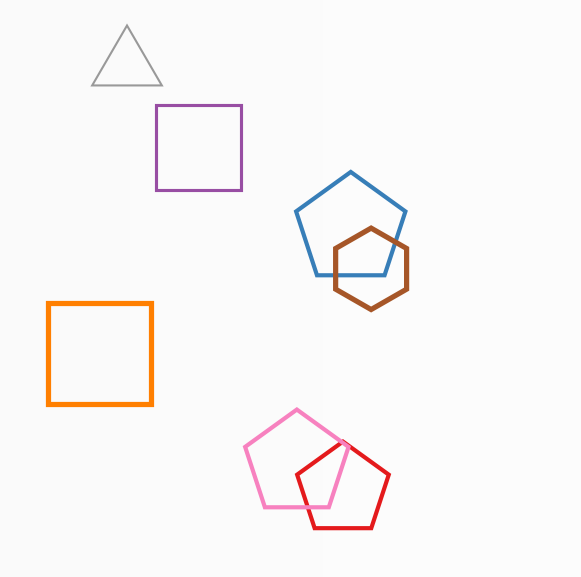[{"shape": "pentagon", "thickness": 2, "radius": 0.41, "center": [0.59, 0.152]}, {"shape": "pentagon", "thickness": 2, "radius": 0.49, "center": [0.603, 0.602]}, {"shape": "square", "thickness": 1.5, "radius": 0.37, "center": [0.341, 0.743]}, {"shape": "square", "thickness": 2.5, "radius": 0.44, "center": [0.171, 0.387]}, {"shape": "hexagon", "thickness": 2.5, "radius": 0.35, "center": [0.638, 0.534]}, {"shape": "pentagon", "thickness": 2, "radius": 0.47, "center": [0.511, 0.196]}, {"shape": "triangle", "thickness": 1, "radius": 0.35, "center": [0.219, 0.886]}]